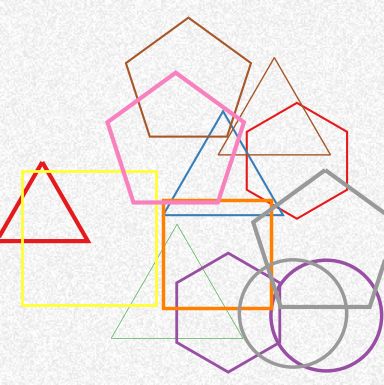[{"shape": "hexagon", "thickness": 1.5, "radius": 0.75, "center": [0.771, 0.582]}, {"shape": "triangle", "thickness": 3, "radius": 0.68, "center": [0.11, 0.442]}, {"shape": "triangle", "thickness": 1.5, "radius": 0.9, "center": [0.579, 0.531]}, {"shape": "triangle", "thickness": 0.5, "radius": 0.99, "center": [0.46, 0.22]}, {"shape": "hexagon", "thickness": 2, "radius": 0.77, "center": [0.593, 0.188]}, {"shape": "circle", "thickness": 2.5, "radius": 0.72, "center": [0.847, 0.18]}, {"shape": "square", "thickness": 2.5, "radius": 0.7, "center": [0.563, 0.341]}, {"shape": "square", "thickness": 2, "radius": 0.87, "center": [0.232, 0.383]}, {"shape": "triangle", "thickness": 1, "radius": 0.84, "center": [0.713, 0.682]}, {"shape": "pentagon", "thickness": 1.5, "radius": 0.85, "center": [0.489, 0.783]}, {"shape": "pentagon", "thickness": 3, "radius": 0.93, "center": [0.456, 0.625]}, {"shape": "circle", "thickness": 2.5, "radius": 0.7, "center": [0.761, 0.186]}, {"shape": "pentagon", "thickness": 3, "radius": 0.98, "center": [0.845, 0.362]}]